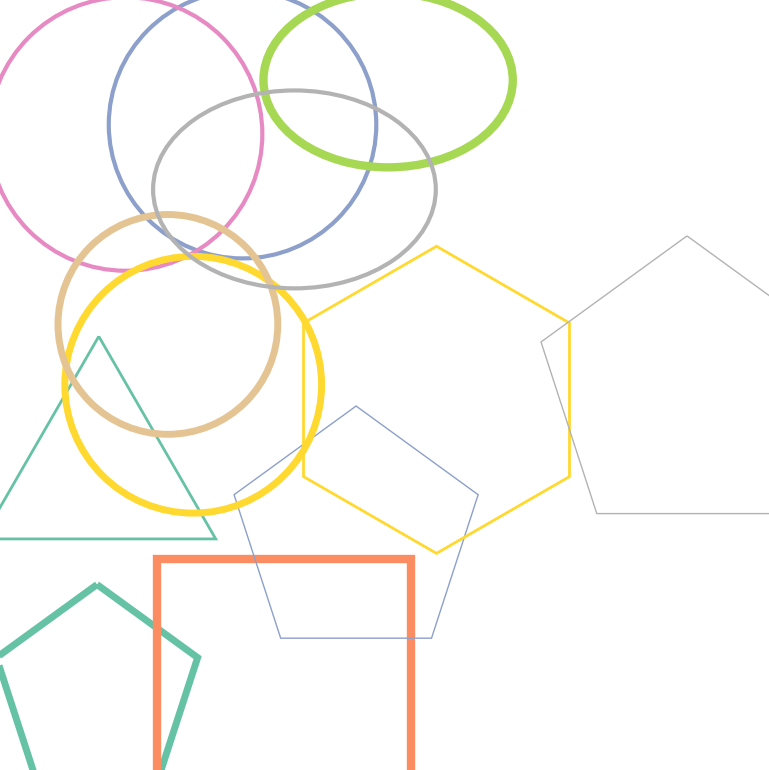[{"shape": "pentagon", "thickness": 2.5, "radius": 0.69, "center": [0.126, 0.104]}, {"shape": "triangle", "thickness": 1, "radius": 0.88, "center": [0.128, 0.388]}, {"shape": "square", "thickness": 3, "radius": 0.82, "center": [0.368, 0.109]}, {"shape": "pentagon", "thickness": 0.5, "radius": 0.83, "center": [0.462, 0.306]}, {"shape": "circle", "thickness": 1.5, "radius": 0.87, "center": [0.315, 0.838]}, {"shape": "circle", "thickness": 1.5, "radius": 0.89, "center": [0.163, 0.826]}, {"shape": "oval", "thickness": 3, "radius": 0.81, "center": [0.504, 0.896]}, {"shape": "circle", "thickness": 2.5, "radius": 0.83, "center": [0.251, 0.5]}, {"shape": "hexagon", "thickness": 1, "radius": 1.0, "center": [0.567, 0.481]}, {"shape": "circle", "thickness": 2.5, "radius": 0.71, "center": [0.218, 0.579]}, {"shape": "pentagon", "thickness": 0.5, "radius": 1.0, "center": [0.892, 0.494]}, {"shape": "oval", "thickness": 1.5, "radius": 0.92, "center": [0.382, 0.754]}]